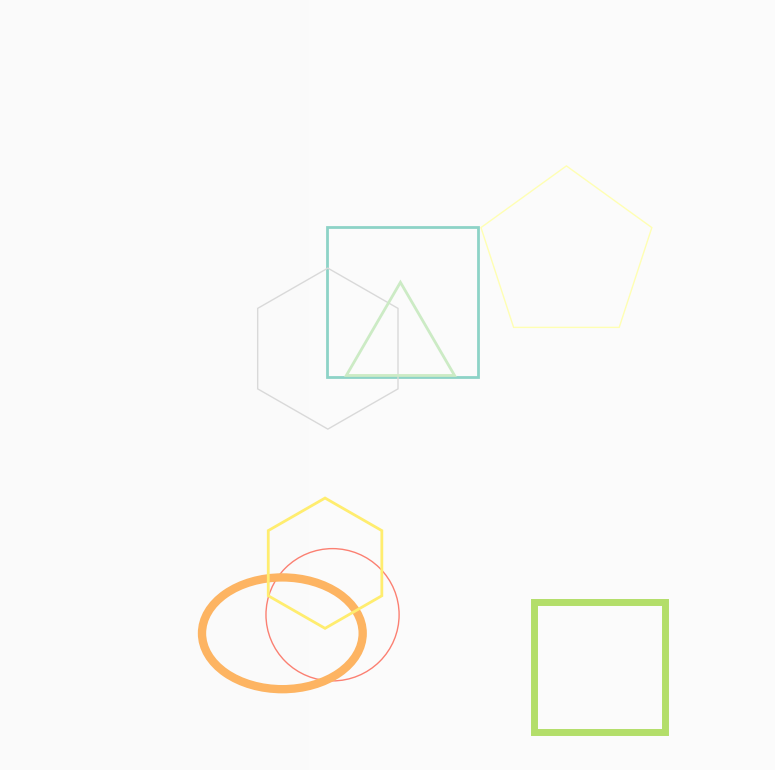[{"shape": "square", "thickness": 1, "radius": 0.49, "center": [0.519, 0.608]}, {"shape": "pentagon", "thickness": 0.5, "radius": 0.58, "center": [0.731, 0.669]}, {"shape": "circle", "thickness": 0.5, "radius": 0.43, "center": [0.429, 0.202]}, {"shape": "oval", "thickness": 3, "radius": 0.52, "center": [0.364, 0.178]}, {"shape": "square", "thickness": 2.5, "radius": 0.42, "center": [0.774, 0.134]}, {"shape": "hexagon", "thickness": 0.5, "radius": 0.52, "center": [0.423, 0.547]}, {"shape": "triangle", "thickness": 1, "radius": 0.4, "center": [0.517, 0.553]}, {"shape": "hexagon", "thickness": 1, "radius": 0.42, "center": [0.419, 0.269]}]